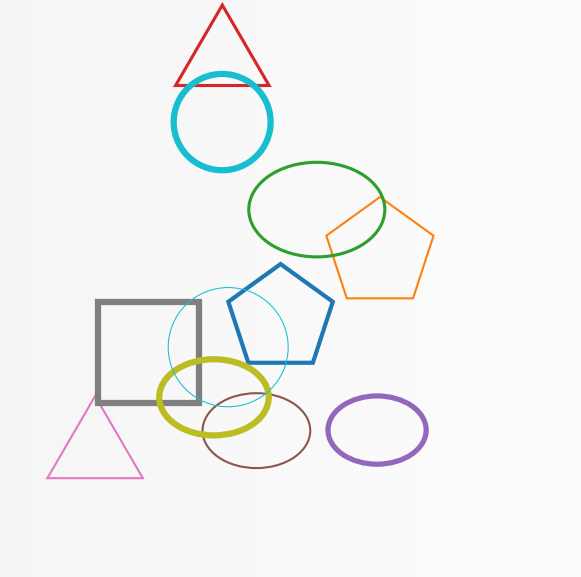[{"shape": "pentagon", "thickness": 2, "radius": 0.47, "center": [0.483, 0.447]}, {"shape": "pentagon", "thickness": 1, "radius": 0.48, "center": [0.654, 0.561]}, {"shape": "oval", "thickness": 1.5, "radius": 0.59, "center": [0.545, 0.636]}, {"shape": "triangle", "thickness": 1.5, "radius": 0.46, "center": [0.382, 0.898]}, {"shape": "oval", "thickness": 2.5, "radius": 0.42, "center": [0.649, 0.254]}, {"shape": "oval", "thickness": 1, "radius": 0.46, "center": [0.441, 0.253]}, {"shape": "triangle", "thickness": 1, "radius": 0.47, "center": [0.164, 0.219]}, {"shape": "square", "thickness": 3, "radius": 0.44, "center": [0.256, 0.389]}, {"shape": "oval", "thickness": 3, "radius": 0.47, "center": [0.368, 0.311]}, {"shape": "circle", "thickness": 3, "radius": 0.42, "center": [0.382, 0.788]}, {"shape": "circle", "thickness": 0.5, "radius": 0.52, "center": [0.393, 0.398]}]